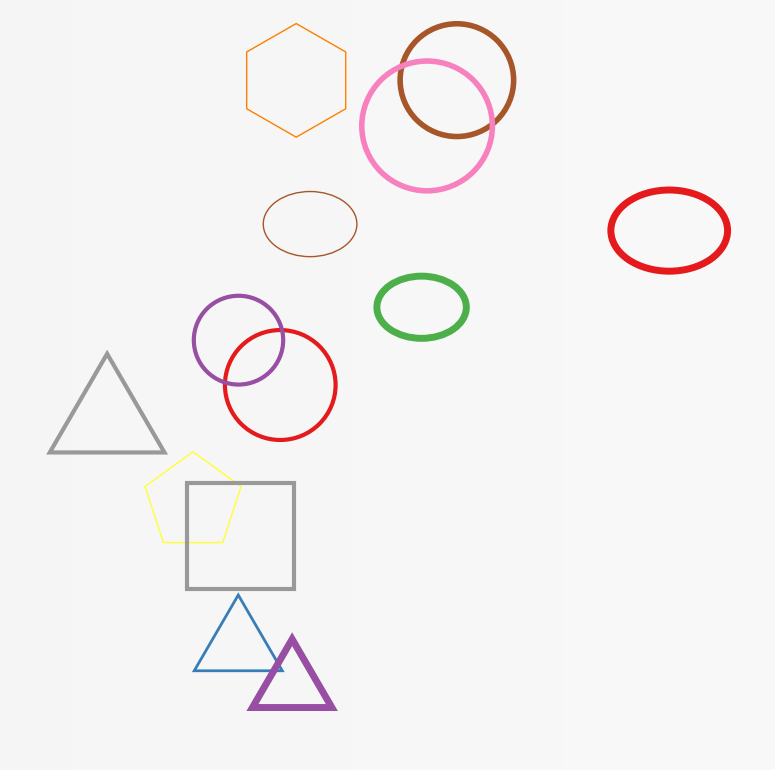[{"shape": "circle", "thickness": 1.5, "radius": 0.36, "center": [0.362, 0.5]}, {"shape": "oval", "thickness": 2.5, "radius": 0.38, "center": [0.864, 0.701]}, {"shape": "triangle", "thickness": 1, "radius": 0.33, "center": [0.307, 0.162]}, {"shape": "oval", "thickness": 2.5, "radius": 0.29, "center": [0.544, 0.601]}, {"shape": "circle", "thickness": 1.5, "radius": 0.29, "center": [0.308, 0.558]}, {"shape": "triangle", "thickness": 2.5, "radius": 0.3, "center": [0.377, 0.111]}, {"shape": "hexagon", "thickness": 0.5, "radius": 0.37, "center": [0.382, 0.896]}, {"shape": "pentagon", "thickness": 0.5, "radius": 0.33, "center": [0.249, 0.348]}, {"shape": "oval", "thickness": 0.5, "radius": 0.3, "center": [0.4, 0.709]}, {"shape": "circle", "thickness": 2, "radius": 0.37, "center": [0.59, 0.896]}, {"shape": "circle", "thickness": 2, "radius": 0.42, "center": [0.551, 0.836]}, {"shape": "square", "thickness": 1.5, "radius": 0.34, "center": [0.31, 0.304]}, {"shape": "triangle", "thickness": 1.5, "radius": 0.43, "center": [0.138, 0.455]}]